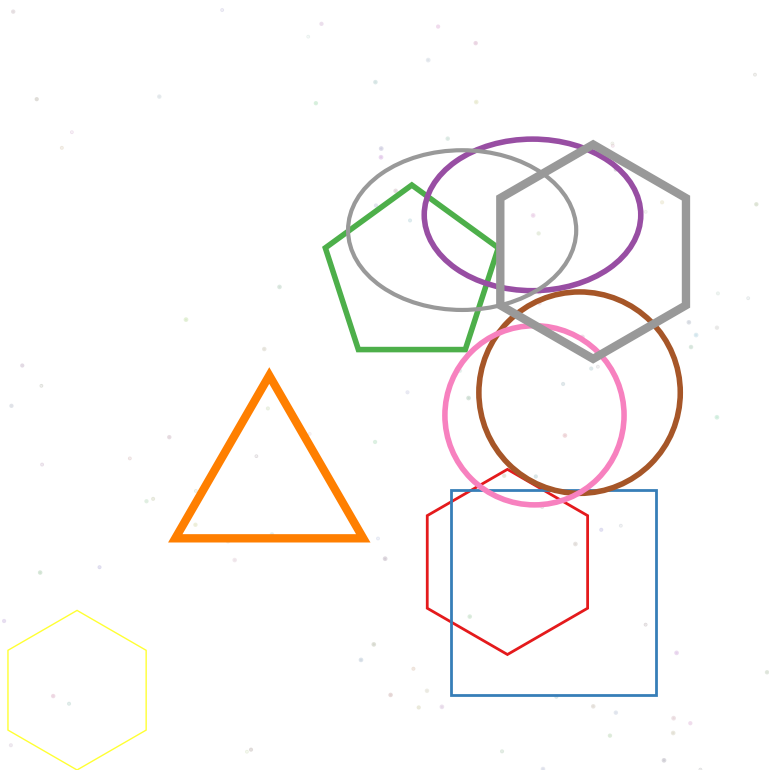[{"shape": "hexagon", "thickness": 1, "radius": 0.6, "center": [0.659, 0.27]}, {"shape": "square", "thickness": 1, "radius": 0.67, "center": [0.719, 0.23]}, {"shape": "pentagon", "thickness": 2, "radius": 0.59, "center": [0.535, 0.642]}, {"shape": "oval", "thickness": 2, "radius": 0.7, "center": [0.692, 0.721]}, {"shape": "triangle", "thickness": 3, "radius": 0.7, "center": [0.35, 0.371]}, {"shape": "hexagon", "thickness": 0.5, "radius": 0.52, "center": [0.1, 0.104]}, {"shape": "circle", "thickness": 2, "radius": 0.65, "center": [0.753, 0.49]}, {"shape": "circle", "thickness": 2, "radius": 0.58, "center": [0.694, 0.461]}, {"shape": "oval", "thickness": 1.5, "radius": 0.74, "center": [0.6, 0.701]}, {"shape": "hexagon", "thickness": 3, "radius": 0.7, "center": [0.77, 0.673]}]